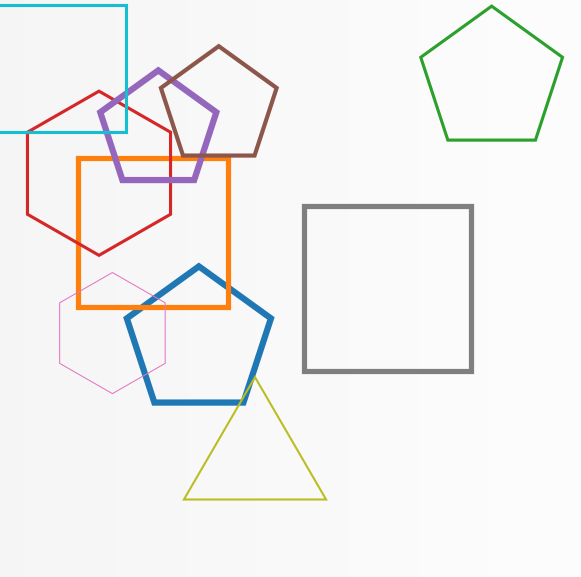[{"shape": "pentagon", "thickness": 3, "radius": 0.65, "center": [0.342, 0.408]}, {"shape": "square", "thickness": 2.5, "radius": 0.65, "center": [0.263, 0.596]}, {"shape": "pentagon", "thickness": 1.5, "radius": 0.64, "center": [0.846, 0.86]}, {"shape": "hexagon", "thickness": 1.5, "radius": 0.71, "center": [0.17, 0.699]}, {"shape": "pentagon", "thickness": 3, "radius": 0.52, "center": [0.272, 0.772]}, {"shape": "pentagon", "thickness": 2, "radius": 0.52, "center": [0.376, 0.814]}, {"shape": "hexagon", "thickness": 0.5, "radius": 0.52, "center": [0.193, 0.422]}, {"shape": "square", "thickness": 2.5, "radius": 0.72, "center": [0.667, 0.5]}, {"shape": "triangle", "thickness": 1, "radius": 0.71, "center": [0.439, 0.205]}, {"shape": "square", "thickness": 1.5, "radius": 0.55, "center": [0.108, 0.881]}]